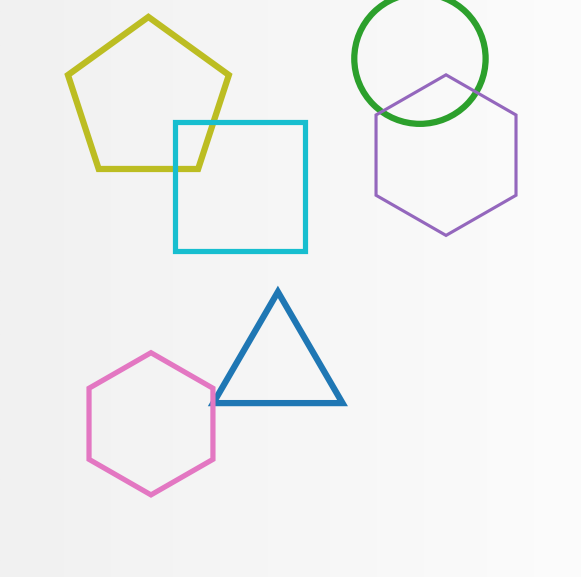[{"shape": "triangle", "thickness": 3, "radius": 0.64, "center": [0.478, 0.365]}, {"shape": "circle", "thickness": 3, "radius": 0.56, "center": [0.722, 0.898]}, {"shape": "hexagon", "thickness": 1.5, "radius": 0.7, "center": [0.767, 0.731]}, {"shape": "hexagon", "thickness": 2.5, "radius": 0.62, "center": [0.26, 0.265]}, {"shape": "pentagon", "thickness": 3, "radius": 0.73, "center": [0.255, 0.824]}, {"shape": "square", "thickness": 2.5, "radius": 0.56, "center": [0.413, 0.676]}]